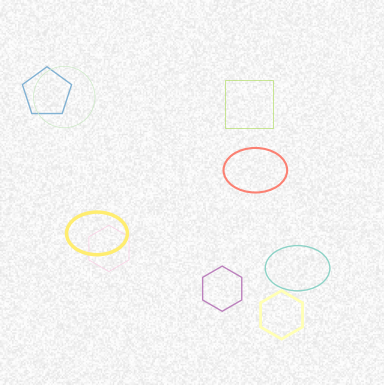[{"shape": "oval", "thickness": 1, "radius": 0.42, "center": [0.773, 0.303]}, {"shape": "hexagon", "thickness": 2, "radius": 0.31, "center": [0.731, 0.182]}, {"shape": "oval", "thickness": 1.5, "radius": 0.41, "center": [0.663, 0.558]}, {"shape": "pentagon", "thickness": 1, "radius": 0.34, "center": [0.122, 0.759]}, {"shape": "square", "thickness": 0.5, "radius": 0.31, "center": [0.648, 0.729]}, {"shape": "hexagon", "thickness": 0.5, "radius": 0.3, "center": [0.283, 0.355]}, {"shape": "hexagon", "thickness": 1, "radius": 0.29, "center": [0.577, 0.25]}, {"shape": "circle", "thickness": 0.5, "radius": 0.4, "center": [0.167, 0.748]}, {"shape": "oval", "thickness": 2.5, "radius": 0.4, "center": [0.252, 0.394]}]